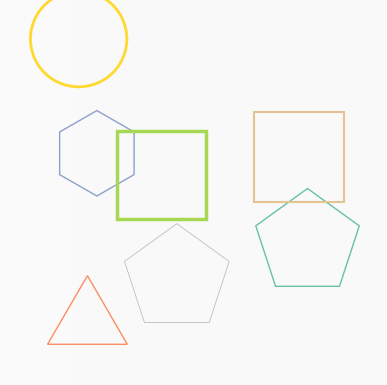[{"shape": "pentagon", "thickness": 1, "radius": 0.7, "center": [0.794, 0.37]}, {"shape": "triangle", "thickness": 1, "radius": 0.59, "center": [0.226, 0.165]}, {"shape": "hexagon", "thickness": 1, "radius": 0.55, "center": [0.25, 0.602]}, {"shape": "square", "thickness": 2.5, "radius": 0.58, "center": [0.417, 0.545]}, {"shape": "circle", "thickness": 2, "radius": 0.62, "center": [0.203, 0.899]}, {"shape": "square", "thickness": 1.5, "radius": 0.59, "center": [0.772, 0.592]}, {"shape": "pentagon", "thickness": 0.5, "radius": 0.71, "center": [0.456, 0.277]}]